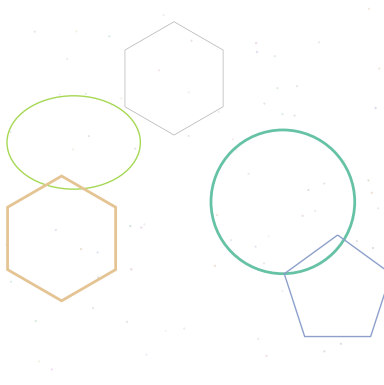[{"shape": "circle", "thickness": 2, "radius": 0.93, "center": [0.735, 0.476]}, {"shape": "pentagon", "thickness": 1, "radius": 0.73, "center": [0.877, 0.244]}, {"shape": "oval", "thickness": 1, "radius": 0.87, "center": [0.191, 0.63]}, {"shape": "hexagon", "thickness": 2, "radius": 0.81, "center": [0.16, 0.381]}, {"shape": "hexagon", "thickness": 0.5, "radius": 0.74, "center": [0.452, 0.796]}]